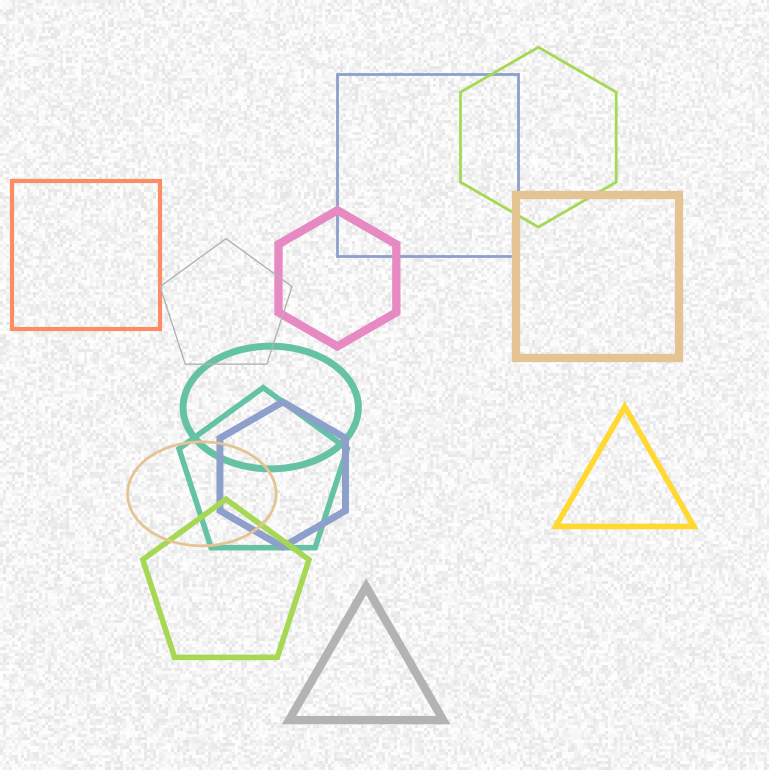[{"shape": "oval", "thickness": 2.5, "radius": 0.57, "center": [0.352, 0.471]}, {"shape": "pentagon", "thickness": 2, "radius": 0.57, "center": [0.342, 0.382]}, {"shape": "square", "thickness": 1.5, "radius": 0.48, "center": [0.111, 0.669]}, {"shape": "square", "thickness": 1, "radius": 0.59, "center": [0.555, 0.786]}, {"shape": "hexagon", "thickness": 2.5, "radius": 0.47, "center": [0.367, 0.384]}, {"shape": "hexagon", "thickness": 3, "radius": 0.44, "center": [0.438, 0.639]}, {"shape": "pentagon", "thickness": 2, "radius": 0.57, "center": [0.293, 0.238]}, {"shape": "hexagon", "thickness": 1, "radius": 0.58, "center": [0.699, 0.822]}, {"shape": "triangle", "thickness": 2, "radius": 0.52, "center": [0.811, 0.368]}, {"shape": "square", "thickness": 3, "radius": 0.53, "center": [0.775, 0.64]}, {"shape": "oval", "thickness": 1, "radius": 0.48, "center": [0.262, 0.359]}, {"shape": "triangle", "thickness": 3, "radius": 0.58, "center": [0.476, 0.123]}, {"shape": "pentagon", "thickness": 0.5, "radius": 0.45, "center": [0.294, 0.6]}]